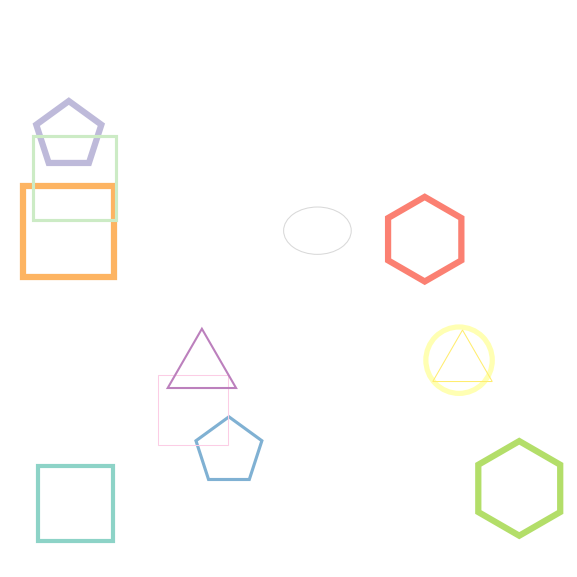[{"shape": "square", "thickness": 2, "radius": 0.33, "center": [0.131, 0.127]}, {"shape": "circle", "thickness": 2.5, "radius": 0.29, "center": [0.795, 0.375]}, {"shape": "pentagon", "thickness": 3, "radius": 0.3, "center": [0.119, 0.765]}, {"shape": "hexagon", "thickness": 3, "radius": 0.37, "center": [0.735, 0.585]}, {"shape": "pentagon", "thickness": 1.5, "radius": 0.3, "center": [0.396, 0.217]}, {"shape": "square", "thickness": 3, "radius": 0.39, "center": [0.119, 0.598]}, {"shape": "hexagon", "thickness": 3, "radius": 0.41, "center": [0.899, 0.153]}, {"shape": "square", "thickness": 0.5, "radius": 0.3, "center": [0.334, 0.29]}, {"shape": "oval", "thickness": 0.5, "radius": 0.29, "center": [0.55, 0.6]}, {"shape": "triangle", "thickness": 1, "radius": 0.34, "center": [0.35, 0.361]}, {"shape": "square", "thickness": 1.5, "radius": 0.36, "center": [0.129, 0.691]}, {"shape": "triangle", "thickness": 0.5, "radius": 0.3, "center": [0.801, 0.368]}]